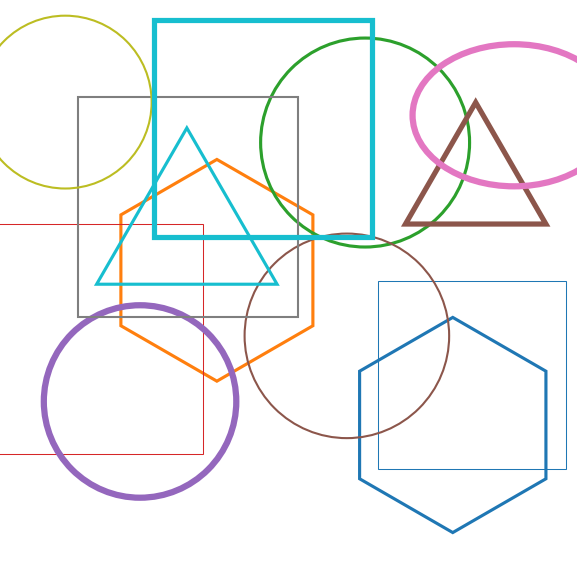[{"shape": "hexagon", "thickness": 1.5, "radius": 0.93, "center": [0.784, 0.263]}, {"shape": "square", "thickness": 0.5, "radius": 0.82, "center": [0.817, 0.349]}, {"shape": "hexagon", "thickness": 1.5, "radius": 0.96, "center": [0.376, 0.531]}, {"shape": "circle", "thickness": 1.5, "radius": 0.9, "center": [0.632, 0.752]}, {"shape": "square", "thickness": 0.5, "radius": 1.0, "center": [0.152, 0.411]}, {"shape": "circle", "thickness": 3, "radius": 0.83, "center": [0.243, 0.304]}, {"shape": "circle", "thickness": 1, "radius": 0.89, "center": [0.601, 0.418]}, {"shape": "triangle", "thickness": 2.5, "radius": 0.7, "center": [0.824, 0.681]}, {"shape": "oval", "thickness": 3, "radius": 0.88, "center": [0.89, 0.8]}, {"shape": "square", "thickness": 1, "radius": 0.95, "center": [0.326, 0.641]}, {"shape": "circle", "thickness": 1, "radius": 0.75, "center": [0.113, 0.822]}, {"shape": "triangle", "thickness": 1.5, "radius": 0.9, "center": [0.324, 0.597]}, {"shape": "square", "thickness": 2.5, "radius": 0.94, "center": [0.456, 0.776]}]